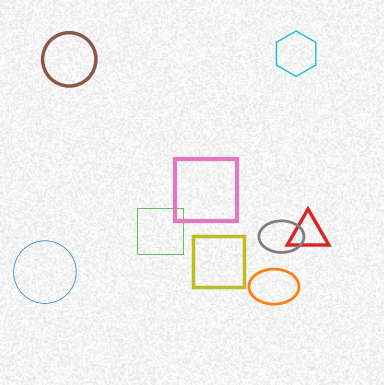[{"shape": "circle", "thickness": 0.5, "radius": 0.41, "center": [0.117, 0.293]}, {"shape": "oval", "thickness": 2, "radius": 0.33, "center": [0.712, 0.256]}, {"shape": "square", "thickness": 0.5, "radius": 0.3, "center": [0.415, 0.399]}, {"shape": "triangle", "thickness": 2.5, "radius": 0.31, "center": [0.8, 0.395]}, {"shape": "circle", "thickness": 2.5, "radius": 0.35, "center": [0.18, 0.846]}, {"shape": "square", "thickness": 3, "radius": 0.41, "center": [0.536, 0.507]}, {"shape": "oval", "thickness": 2, "radius": 0.29, "center": [0.731, 0.385]}, {"shape": "square", "thickness": 2.5, "radius": 0.33, "center": [0.567, 0.321]}, {"shape": "hexagon", "thickness": 1, "radius": 0.3, "center": [0.769, 0.861]}]